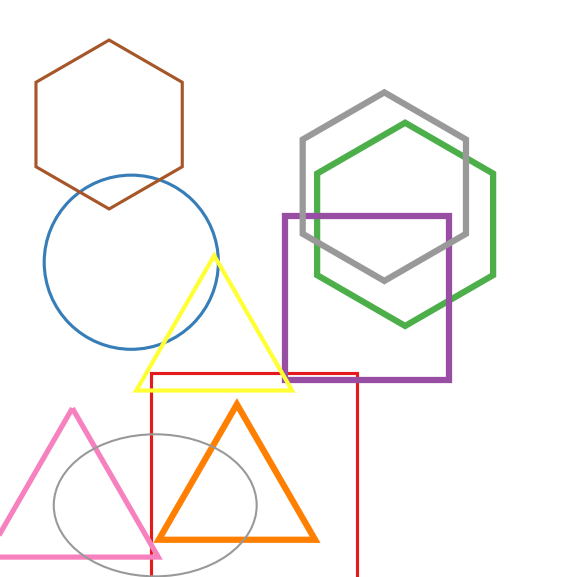[{"shape": "square", "thickness": 1.5, "radius": 0.89, "center": [0.44, 0.176]}, {"shape": "circle", "thickness": 1.5, "radius": 0.75, "center": [0.227, 0.545]}, {"shape": "hexagon", "thickness": 3, "radius": 0.88, "center": [0.702, 0.611]}, {"shape": "square", "thickness": 3, "radius": 0.71, "center": [0.636, 0.483]}, {"shape": "triangle", "thickness": 3, "radius": 0.78, "center": [0.41, 0.143]}, {"shape": "triangle", "thickness": 2, "radius": 0.78, "center": [0.371, 0.401]}, {"shape": "hexagon", "thickness": 1.5, "radius": 0.73, "center": [0.189, 0.784]}, {"shape": "triangle", "thickness": 2.5, "radius": 0.86, "center": [0.125, 0.12]}, {"shape": "hexagon", "thickness": 3, "radius": 0.82, "center": [0.666, 0.676]}, {"shape": "oval", "thickness": 1, "radius": 0.88, "center": [0.269, 0.124]}]